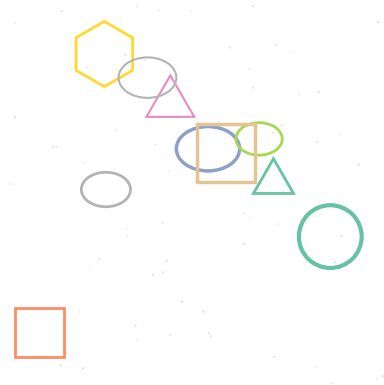[{"shape": "triangle", "thickness": 2, "radius": 0.3, "center": [0.71, 0.528]}, {"shape": "circle", "thickness": 3, "radius": 0.41, "center": [0.858, 0.386]}, {"shape": "square", "thickness": 2, "radius": 0.32, "center": [0.103, 0.135]}, {"shape": "oval", "thickness": 2.5, "radius": 0.41, "center": [0.54, 0.614]}, {"shape": "triangle", "thickness": 1.5, "radius": 0.36, "center": [0.442, 0.732]}, {"shape": "oval", "thickness": 2, "radius": 0.3, "center": [0.673, 0.639]}, {"shape": "hexagon", "thickness": 2, "radius": 0.42, "center": [0.271, 0.86]}, {"shape": "square", "thickness": 2.5, "radius": 0.38, "center": [0.587, 0.602]}, {"shape": "oval", "thickness": 1.5, "radius": 0.38, "center": [0.383, 0.798]}, {"shape": "oval", "thickness": 2, "radius": 0.32, "center": [0.275, 0.508]}]